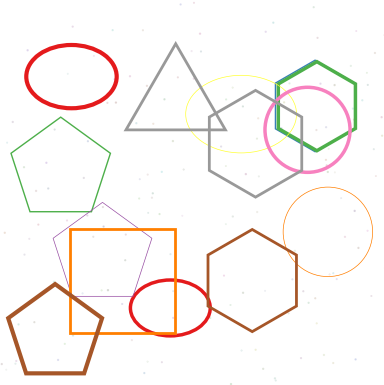[{"shape": "oval", "thickness": 3, "radius": 0.59, "center": [0.186, 0.801]}, {"shape": "oval", "thickness": 2.5, "radius": 0.52, "center": [0.442, 0.2]}, {"shape": "hexagon", "thickness": 1, "radius": 0.59, "center": [0.818, 0.725]}, {"shape": "hexagon", "thickness": 2.5, "radius": 0.58, "center": [0.823, 0.724]}, {"shape": "pentagon", "thickness": 1, "radius": 0.68, "center": [0.158, 0.56]}, {"shape": "pentagon", "thickness": 0.5, "radius": 0.67, "center": [0.266, 0.339]}, {"shape": "circle", "thickness": 0.5, "radius": 0.58, "center": [0.852, 0.398]}, {"shape": "square", "thickness": 2, "radius": 0.68, "center": [0.318, 0.27]}, {"shape": "oval", "thickness": 0.5, "radius": 0.72, "center": [0.626, 0.704]}, {"shape": "pentagon", "thickness": 3, "radius": 0.64, "center": [0.143, 0.134]}, {"shape": "hexagon", "thickness": 2, "radius": 0.66, "center": [0.655, 0.271]}, {"shape": "circle", "thickness": 2.5, "radius": 0.55, "center": [0.799, 0.663]}, {"shape": "hexagon", "thickness": 2, "radius": 0.69, "center": [0.664, 0.627]}, {"shape": "triangle", "thickness": 2, "radius": 0.75, "center": [0.456, 0.737]}]